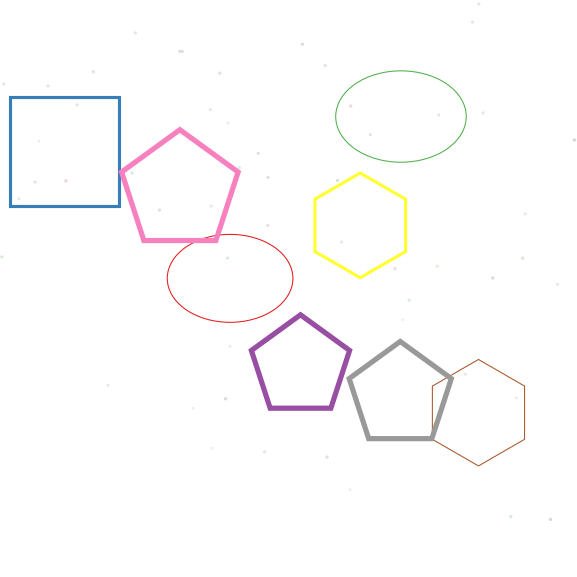[{"shape": "oval", "thickness": 0.5, "radius": 0.54, "center": [0.398, 0.517]}, {"shape": "square", "thickness": 1.5, "radius": 0.47, "center": [0.112, 0.737]}, {"shape": "oval", "thickness": 0.5, "radius": 0.57, "center": [0.694, 0.797]}, {"shape": "pentagon", "thickness": 2.5, "radius": 0.45, "center": [0.52, 0.365]}, {"shape": "hexagon", "thickness": 1.5, "radius": 0.45, "center": [0.624, 0.609]}, {"shape": "hexagon", "thickness": 0.5, "radius": 0.46, "center": [0.829, 0.284]}, {"shape": "pentagon", "thickness": 2.5, "radius": 0.53, "center": [0.311, 0.668]}, {"shape": "pentagon", "thickness": 2.5, "radius": 0.47, "center": [0.693, 0.315]}]